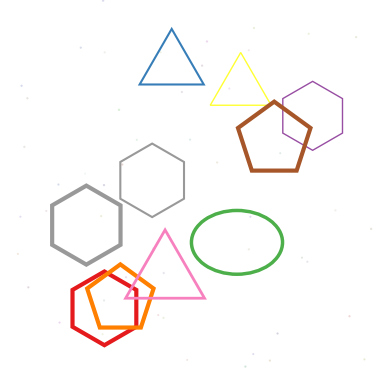[{"shape": "hexagon", "thickness": 3, "radius": 0.48, "center": [0.271, 0.199]}, {"shape": "triangle", "thickness": 1.5, "radius": 0.48, "center": [0.446, 0.829]}, {"shape": "oval", "thickness": 2.5, "radius": 0.59, "center": [0.616, 0.371]}, {"shape": "hexagon", "thickness": 1, "radius": 0.45, "center": [0.812, 0.699]}, {"shape": "pentagon", "thickness": 3, "radius": 0.45, "center": [0.313, 0.223]}, {"shape": "triangle", "thickness": 1, "radius": 0.46, "center": [0.625, 0.772]}, {"shape": "pentagon", "thickness": 3, "radius": 0.5, "center": [0.712, 0.637]}, {"shape": "triangle", "thickness": 2, "radius": 0.59, "center": [0.429, 0.285]}, {"shape": "hexagon", "thickness": 3, "radius": 0.51, "center": [0.224, 0.415]}, {"shape": "hexagon", "thickness": 1.5, "radius": 0.48, "center": [0.395, 0.532]}]